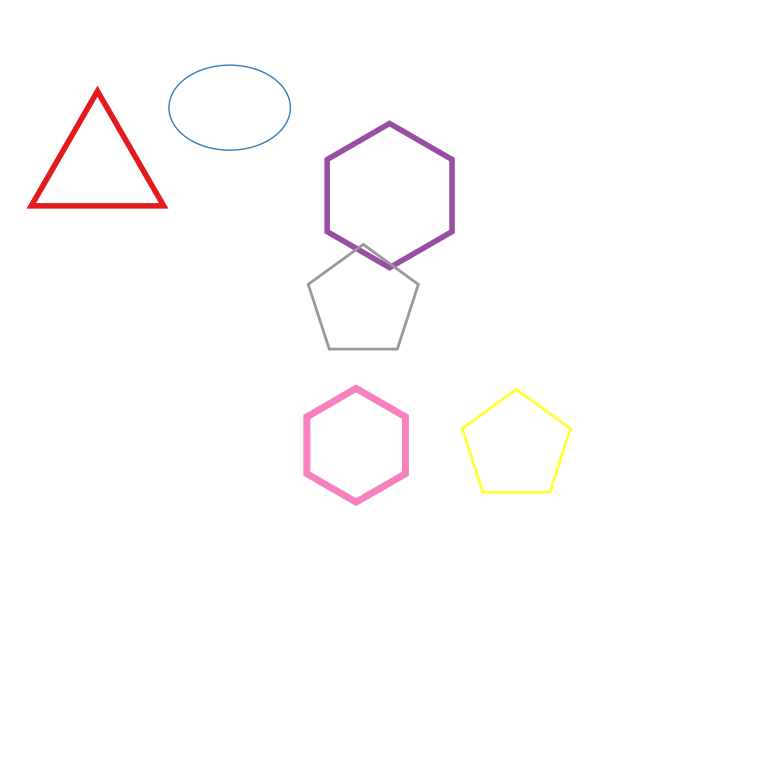[{"shape": "triangle", "thickness": 2, "radius": 0.5, "center": [0.127, 0.782]}, {"shape": "oval", "thickness": 0.5, "radius": 0.39, "center": [0.298, 0.86]}, {"shape": "hexagon", "thickness": 2, "radius": 0.47, "center": [0.506, 0.746]}, {"shape": "pentagon", "thickness": 1, "radius": 0.37, "center": [0.671, 0.42]}, {"shape": "hexagon", "thickness": 2.5, "radius": 0.37, "center": [0.462, 0.422]}, {"shape": "pentagon", "thickness": 1, "radius": 0.38, "center": [0.472, 0.607]}]